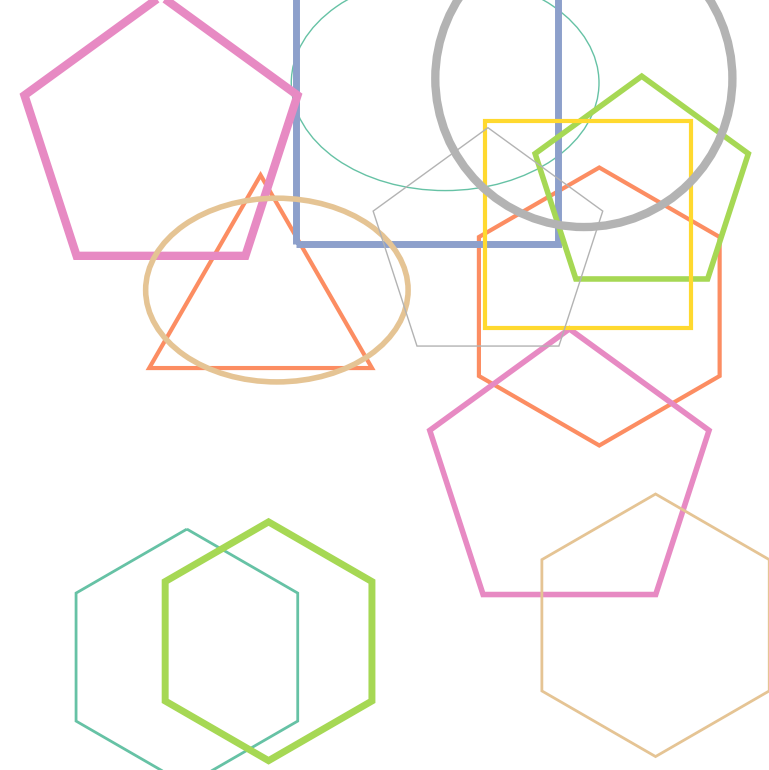[{"shape": "hexagon", "thickness": 1, "radius": 0.83, "center": [0.243, 0.147]}, {"shape": "oval", "thickness": 0.5, "radius": 1.0, "center": [0.578, 0.892]}, {"shape": "triangle", "thickness": 1.5, "radius": 0.84, "center": [0.338, 0.606]}, {"shape": "hexagon", "thickness": 1.5, "radius": 0.9, "center": [0.778, 0.602]}, {"shape": "square", "thickness": 2.5, "radius": 0.85, "center": [0.554, 0.853]}, {"shape": "pentagon", "thickness": 3, "radius": 0.93, "center": [0.209, 0.819]}, {"shape": "pentagon", "thickness": 2, "radius": 0.95, "center": [0.739, 0.382]}, {"shape": "hexagon", "thickness": 2.5, "radius": 0.78, "center": [0.349, 0.167]}, {"shape": "pentagon", "thickness": 2, "radius": 0.73, "center": [0.833, 0.755]}, {"shape": "square", "thickness": 1.5, "radius": 0.67, "center": [0.764, 0.708]}, {"shape": "hexagon", "thickness": 1, "radius": 0.85, "center": [0.851, 0.188]}, {"shape": "oval", "thickness": 2, "radius": 0.85, "center": [0.36, 0.623]}, {"shape": "pentagon", "thickness": 0.5, "radius": 0.78, "center": [0.634, 0.677]}, {"shape": "circle", "thickness": 3, "radius": 0.96, "center": [0.758, 0.898]}]